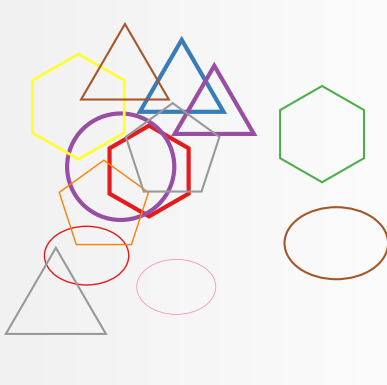[{"shape": "hexagon", "thickness": 3, "radius": 0.59, "center": [0.385, 0.556]}, {"shape": "oval", "thickness": 1, "radius": 0.54, "center": [0.223, 0.336]}, {"shape": "triangle", "thickness": 3, "radius": 0.62, "center": [0.469, 0.772]}, {"shape": "hexagon", "thickness": 1.5, "radius": 0.63, "center": [0.831, 0.652]}, {"shape": "circle", "thickness": 3, "radius": 0.69, "center": [0.311, 0.567]}, {"shape": "triangle", "thickness": 3, "radius": 0.59, "center": [0.553, 0.711]}, {"shape": "pentagon", "thickness": 1, "radius": 0.61, "center": [0.268, 0.463]}, {"shape": "hexagon", "thickness": 2, "radius": 0.68, "center": [0.202, 0.723]}, {"shape": "triangle", "thickness": 1.5, "radius": 0.65, "center": [0.322, 0.807]}, {"shape": "oval", "thickness": 1.5, "radius": 0.67, "center": [0.868, 0.368]}, {"shape": "oval", "thickness": 0.5, "radius": 0.51, "center": [0.455, 0.255]}, {"shape": "pentagon", "thickness": 1.5, "radius": 0.63, "center": [0.445, 0.605]}, {"shape": "triangle", "thickness": 1.5, "radius": 0.75, "center": [0.144, 0.207]}]